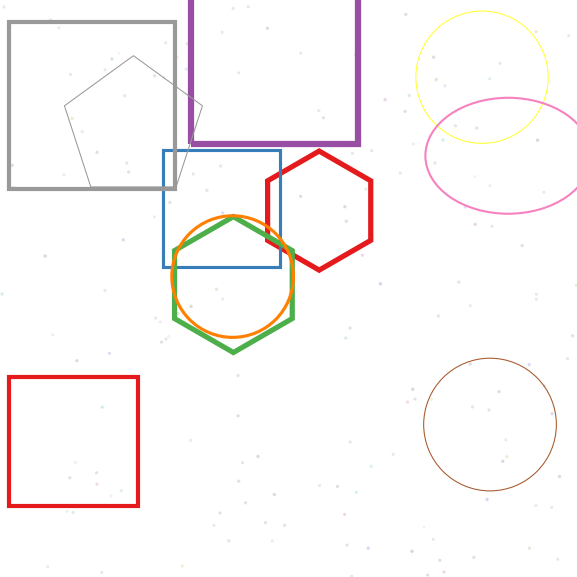[{"shape": "hexagon", "thickness": 2.5, "radius": 0.52, "center": [0.553, 0.634]}, {"shape": "square", "thickness": 2, "radius": 0.56, "center": [0.127, 0.234]}, {"shape": "square", "thickness": 1.5, "radius": 0.51, "center": [0.383, 0.638]}, {"shape": "hexagon", "thickness": 2.5, "radius": 0.59, "center": [0.404, 0.506]}, {"shape": "square", "thickness": 3, "radius": 0.73, "center": [0.475, 0.895]}, {"shape": "circle", "thickness": 1.5, "radius": 0.53, "center": [0.403, 0.52]}, {"shape": "circle", "thickness": 0.5, "radius": 0.57, "center": [0.835, 0.865]}, {"shape": "circle", "thickness": 0.5, "radius": 0.57, "center": [0.849, 0.264]}, {"shape": "oval", "thickness": 1, "radius": 0.72, "center": [0.88, 0.729]}, {"shape": "square", "thickness": 2, "radius": 0.72, "center": [0.16, 0.816]}, {"shape": "pentagon", "thickness": 0.5, "radius": 0.63, "center": [0.231, 0.777]}]